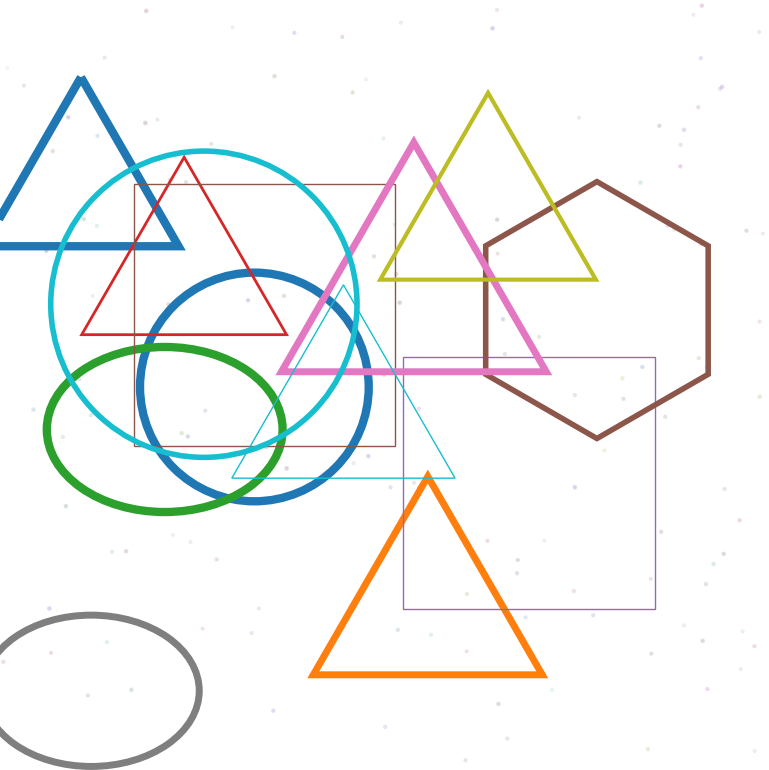[{"shape": "circle", "thickness": 3, "radius": 0.74, "center": [0.33, 0.497]}, {"shape": "triangle", "thickness": 3, "radius": 0.73, "center": [0.105, 0.753]}, {"shape": "triangle", "thickness": 2.5, "radius": 0.86, "center": [0.556, 0.209]}, {"shape": "oval", "thickness": 3, "radius": 0.77, "center": [0.214, 0.442]}, {"shape": "triangle", "thickness": 1, "radius": 0.77, "center": [0.239, 0.642]}, {"shape": "square", "thickness": 0.5, "radius": 0.82, "center": [0.687, 0.373]}, {"shape": "hexagon", "thickness": 2, "radius": 0.83, "center": [0.775, 0.597]}, {"shape": "square", "thickness": 0.5, "radius": 0.85, "center": [0.343, 0.591]}, {"shape": "triangle", "thickness": 2.5, "radius": 0.99, "center": [0.537, 0.616]}, {"shape": "oval", "thickness": 2.5, "radius": 0.7, "center": [0.118, 0.103]}, {"shape": "triangle", "thickness": 1.5, "radius": 0.81, "center": [0.634, 0.718]}, {"shape": "triangle", "thickness": 0.5, "radius": 0.84, "center": [0.446, 0.463]}, {"shape": "circle", "thickness": 2, "radius": 0.99, "center": [0.265, 0.605]}]